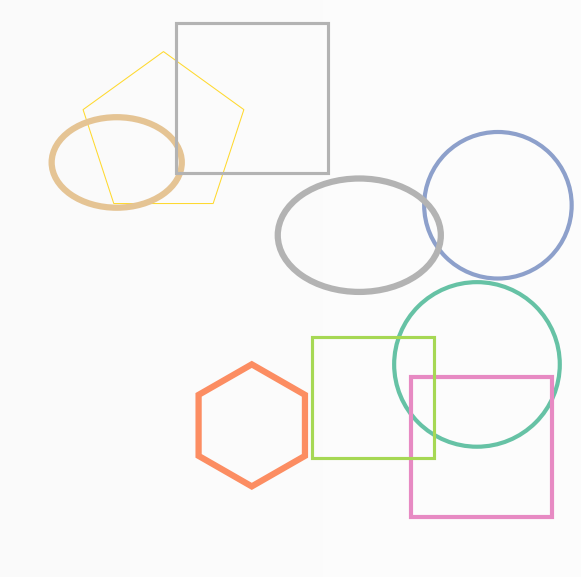[{"shape": "circle", "thickness": 2, "radius": 0.71, "center": [0.821, 0.368]}, {"shape": "hexagon", "thickness": 3, "radius": 0.53, "center": [0.433, 0.263]}, {"shape": "circle", "thickness": 2, "radius": 0.63, "center": [0.857, 0.644]}, {"shape": "square", "thickness": 2, "radius": 0.6, "center": [0.828, 0.225]}, {"shape": "square", "thickness": 1.5, "radius": 0.53, "center": [0.642, 0.31]}, {"shape": "pentagon", "thickness": 0.5, "radius": 0.73, "center": [0.281, 0.764]}, {"shape": "oval", "thickness": 3, "radius": 0.56, "center": [0.201, 0.718]}, {"shape": "oval", "thickness": 3, "radius": 0.7, "center": [0.618, 0.592]}, {"shape": "square", "thickness": 1.5, "radius": 0.65, "center": [0.433, 0.83]}]